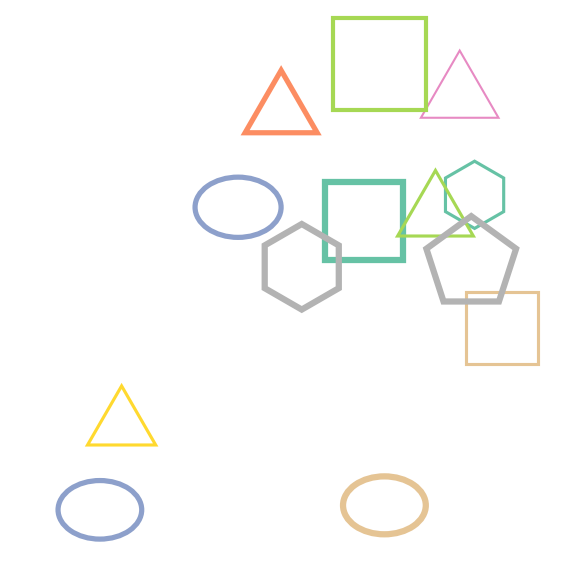[{"shape": "hexagon", "thickness": 1.5, "radius": 0.29, "center": [0.822, 0.662]}, {"shape": "square", "thickness": 3, "radius": 0.34, "center": [0.631, 0.616]}, {"shape": "triangle", "thickness": 2.5, "radius": 0.36, "center": [0.487, 0.805]}, {"shape": "oval", "thickness": 2.5, "radius": 0.37, "center": [0.412, 0.64]}, {"shape": "oval", "thickness": 2.5, "radius": 0.36, "center": [0.173, 0.116]}, {"shape": "triangle", "thickness": 1, "radius": 0.39, "center": [0.796, 0.834]}, {"shape": "square", "thickness": 2, "radius": 0.4, "center": [0.657, 0.888]}, {"shape": "triangle", "thickness": 1.5, "radius": 0.38, "center": [0.754, 0.628]}, {"shape": "triangle", "thickness": 1.5, "radius": 0.34, "center": [0.211, 0.263]}, {"shape": "oval", "thickness": 3, "radius": 0.36, "center": [0.666, 0.124]}, {"shape": "square", "thickness": 1.5, "radius": 0.31, "center": [0.87, 0.431]}, {"shape": "pentagon", "thickness": 3, "radius": 0.41, "center": [0.816, 0.543]}, {"shape": "hexagon", "thickness": 3, "radius": 0.37, "center": [0.523, 0.537]}]